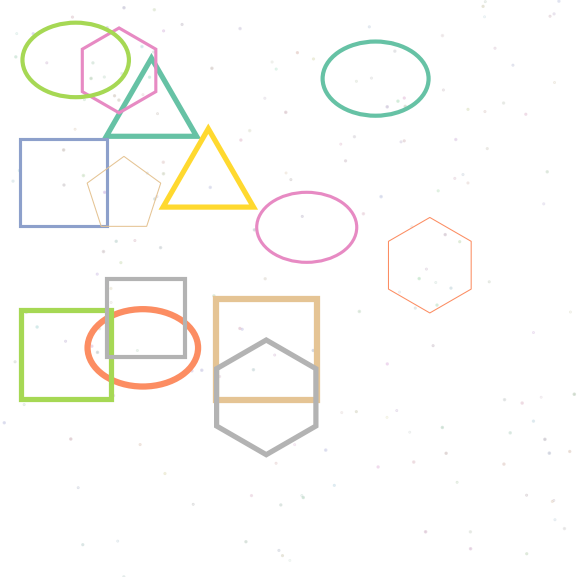[{"shape": "oval", "thickness": 2, "radius": 0.46, "center": [0.65, 0.863]}, {"shape": "triangle", "thickness": 2.5, "radius": 0.45, "center": [0.262, 0.808]}, {"shape": "oval", "thickness": 3, "radius": 0.48, "center": [0.247, 0.397]}, {"shape": "hexagon", "thickness": 0.5, "radius": 0.41, "center": [0.744, 0.54]}, {"shape": "square", "thickness": 1.5, "radius": 0.38, "center": [0.11, 0.684]}, {"shape": "hexagon", "thickness": 1.5, "radius": 0.37, "center": [0.206, 0.877]}, {"shape": "oval", "thickness": 1.5, "radius": 0.43, "center": [0.531, 0.606]}, {"shape": "square", "thickness": 2.5, "radius": 0.39, "center": [0.114, 0.385]}, {"shape": "oval", "thickness": 2, "radius": 0.46, "center": [0.131, 0.895]}, {"shape": "triangle", "thickness": 2.5, "radius": 0.45, "center": [0.361, 0.686]}, {"shape": "pentagon", "thickness": 0.5, "radius": 0.33, "center": [0.215, 0.661]}, {"shape": "square", "thickness": 3, "radius": 0.44, "center": [0.461, 0.394]}, {"shape": "hexagon", "thickness": 2.5, "radius": 0.5, "center": [0.461, 0.311]}, {"shape": "square", "thickness": 2, "radius": 0.34, "center": [0.253, 0.449]}]